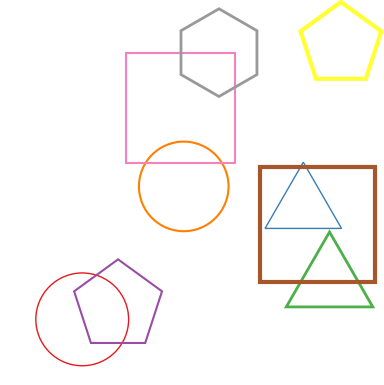[{"shape": "circle", "thickness": 1, "radius": 0.6, "center": [0.214, 0.17]}, {"shape": "triangle", "thickness": 1, "radius": 0.57, "center": [0.788, 0.464]}, {"shape": "triangle", "thickness": 2, "radius": 0.65, "center": [0.856, 0.268]}, {"shape": "pentagon", "thickness": 1.5, "radius": 0.6, "center": [0.307, 0.206]}, {"shape": "circle", "thickness": 1.5, "radius": 0.58, "center": [0.477, 0.516]}, {"shape": "pentagon", "thickness": 3, "radius": 0.55, "center": [0.886, 0.885]}, {"shape": "square", "thickness": 3, "radius": 0.75, "center": [0.825, 0.416]}, {"shape": "square", "thickness": 1.5, "radius": 0.71, "center": [0.468, 0.72]}, {"shape": "hexagon", "thickness": 2, "radius": 0.57, "center": [0.569, 0.863]}]